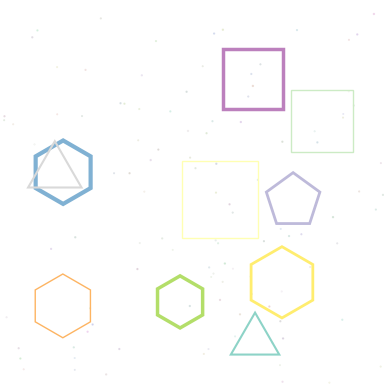[{"shape": "triangle", "thickness": 1.5, "radius": 0.36, "center": [0.662, 0.115]}, {"shape": "square", "thickness": 1, "radius": 0.5, "center": [0.572, 0.481]}, {"shape": "pentagon", "thickness": 2, "radius": 0.37, "center": [0.761, 0.478]}, {"shape": "hexagon", "thickness": 3, "radius": 0.41, "center": [0.164, 0.553]}, {"shape": "hexagon", "thickness": 1, "radius": 0.41, "center": [0.163, 0.206]}, {"shape": "hexagon", "thickness": 2.5, "radius": 0.34, "center": [0.468, 0.216]}, {"shape": "triangle", "thickness": 1.5, "radius": 0.4, "center": [0.142, 0.553]}, {"shape": "square", "thickness": 2.5, "radius": 0.39, "center": [0.657, 0.795]}, {"shape": "square", "thickness": 1, "radius": 0.41, "center": [0.837, 0.686]}, {"shape": "hexagon", "thickness": 2, "radius": 0.46, "center": [0.732, 0.267]}]